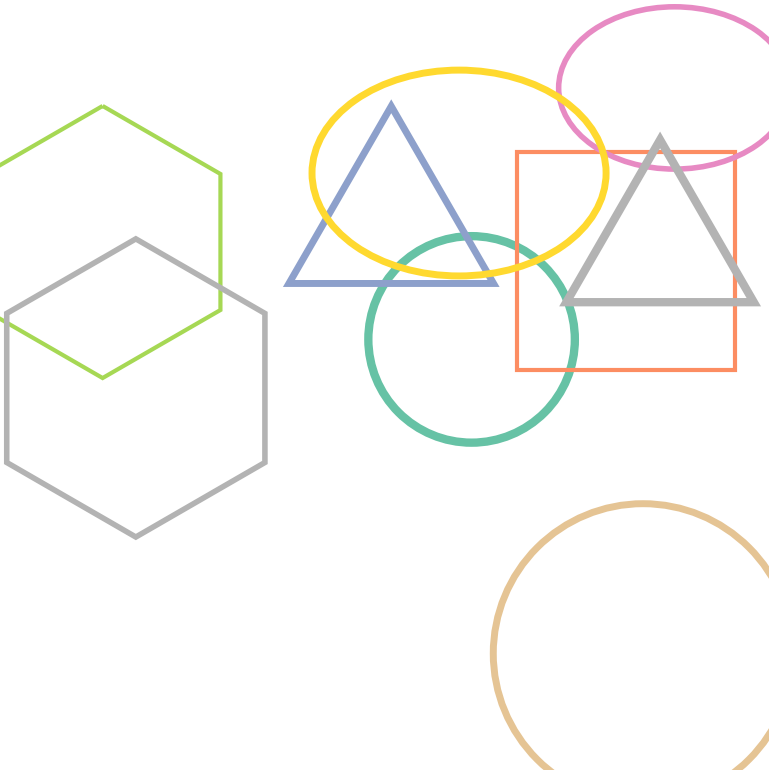[{"shape": "circle", "thickness": 3, "radius": 0.67, "center": [0.612, 0.559]}, {"shape": "square", "thickness": 1.5, "radius": 0.71, "center": [0.813, 0.661]}, {"shape": "triangle", "thickness": 2.5, "radius": 0.77, "center": [0.508, 0.709]}, {"shape": "oval", "thickness": 2, "radius": 0.75, "center": [0.876, 0.886]}, {"shape": "hexagon", "thickness": 1.5, "radius": 0.88, "center": [0.133, 0.686]}, {"shape": "oval", "thickness": 2.5, "radius": 0.95, "center": [0.596, 0.775]}, {"shape": "circle", "thickness": 2.5, "radius": 0.97, "center": [0.835, 0.151]}, {"shape": "triangle", "thickness": 3, "radius": 0.7, "center": [0.857, 0.678]}, {"shape": "hexagon", "thickness": 2, "radius": 0.97, "center": [0.176, 0.496]}]